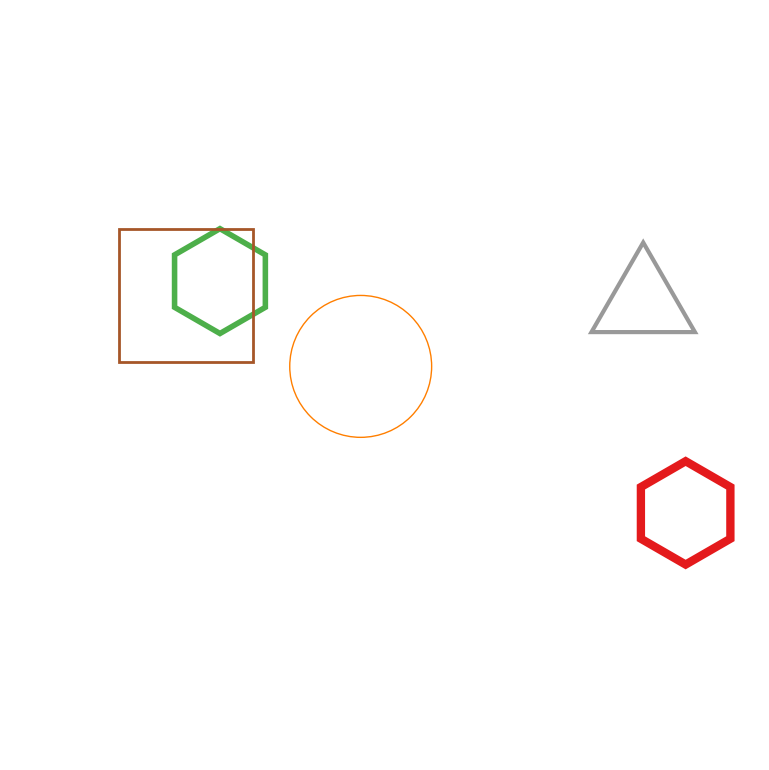[{"shape": "hexagon", "thickness": 3, "radius": 0.34, "center": [0.89, 0.334]}, {"shape": "hexagon", "thickness": 2, "radius": 0.34, "center": [0.286, 0.635]}, {"shape": "circle", "thickness": 0.5, "radius": 0.46, "center": [0.468, 0.524]}, {"shape": "square", "thickness": 1, "radius": 0.43, "center": [0.241, 0.616]}, {"shape": "triangle", "thickness": 1.5, "radius": 0.39, "center": [0.835, 0.607]}]